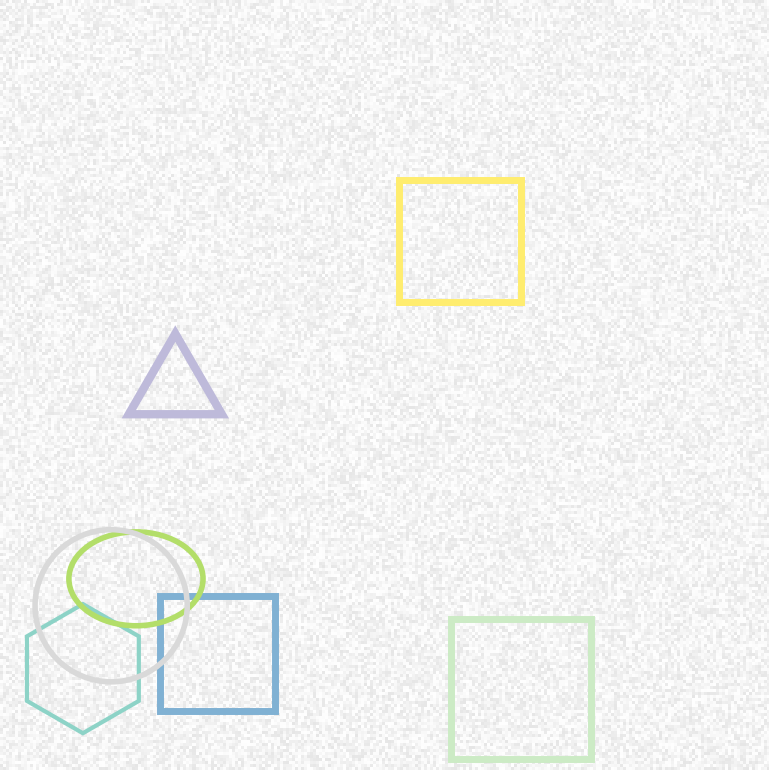[{"shape": "hexagon", "thickness": 1.5, "radius": 0.42, "center": [0.108, 0.132]}, {"shape": "triangle", "thickness": 3, "radius": 0.35, "center": [0.228, 0.497]}, {"shape": "square", "thickness": 2.5, "radius": 0.37, "center": [0.282, 0.152]}, {"shape": "oval", "thickness": 2, "radius": 0.44, "center": [0.177, 0.248]}, {"shape": "circle", "thickness": 2, "radius": 0.49, "center": [0.144, 0.213]}, {"shape": "square", "thickness": 2.5, "radius": 0.45, "center": [0.676, 0.105]}, {"shape": "square", "thickness": 2.5, "radius": 0.4, "center": [0.598, 0.687]}]